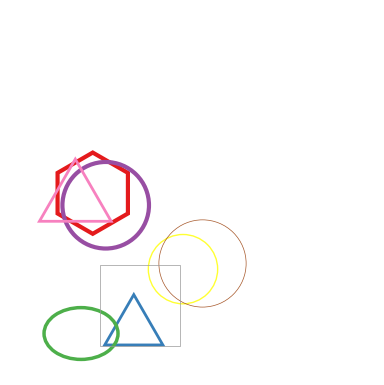[{"shape": "hexagon", "thickness": 3, "radius": 0.53, "center": [0.241, 0.498]}, {"shape": "triangle", "thickness": 2, "radius": 0.44, "center": [0.348, 0.148]}, {"shape": "oval", "thickness": 2.5, "radius": 0.48, "center": [0.21, 0.134]}, {"shape": "circle", "thickness": 3, "radius": 0.56, "center": [0.275, 0.467]}, {"shape": "circle", "thickness": 1, "radius": 0.45, "center": [0.475, 0.301]}, {"shape": "circle", "thickness": 0.5, "radius": 0.57, "center": [0.526, 0.316]}, {"shape": "triangle", "thickness": 2, "radius": 0.54, "center": [0.196, 0.479]}, {"shape": "square", "thickness": 0.5, "radius": 0.52, "center": [0.363, 0.207]}]